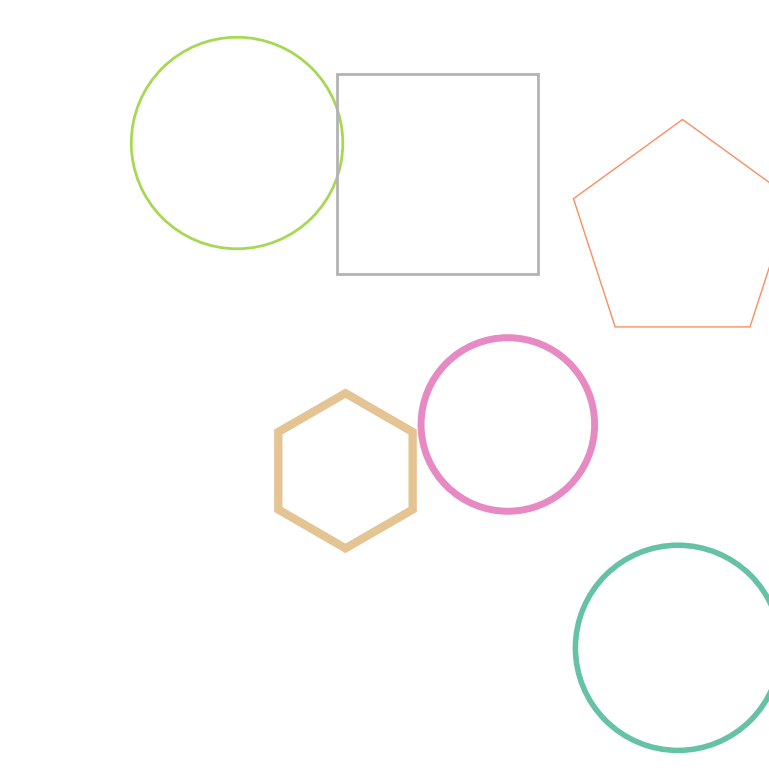[{"shape": "circle", "thickness": 2, "radius": 0.67, "center": [0.881, 0.159]}, {"shape": "pentagon", "thickness": 0.5, "radius": 0.74, "center": [0.886, 0.696]}, {"shape": "circle", "thickness": 2.5, "radius": 0.56, "center": [0.66, 0.449]}, {"shape": "circle", "thickness": 1, "radius": 0.69, "center": [0.308, 0.814]}, {"shape": "hexagon", "thickness": 3, "radius": 0.5, "center": [0.449, 0.389]}, {"shape": "square", "thickness": 1, "radius": 0.65, "center": [0.568, 0.774]}]